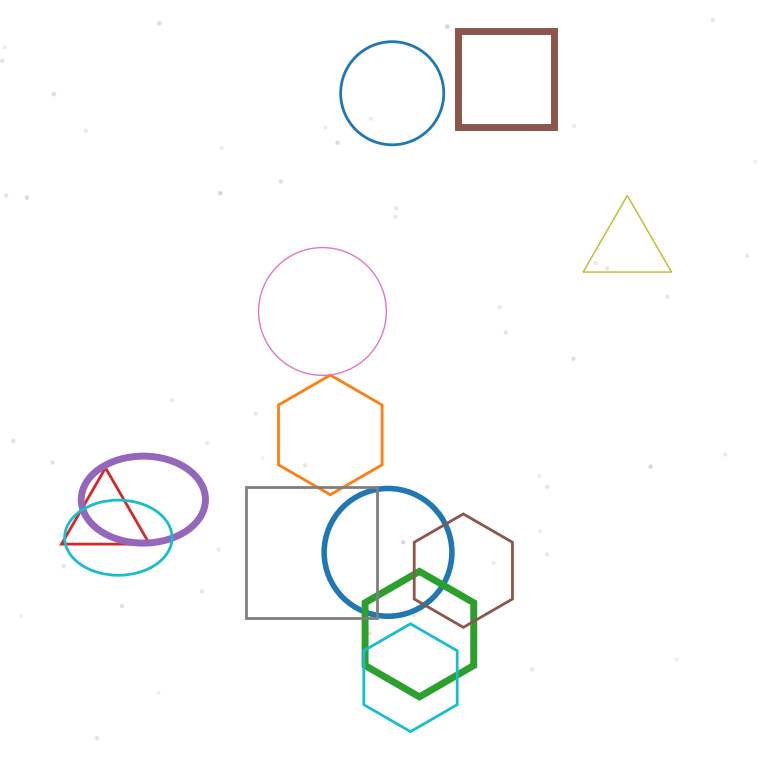[{"shape": "circle", "thickness": 1, "radius": 0.33, "center": [0.509, 0.879]}, {"shape": "circle", "thickness": 2, "radius": 0.41, "center": [0.504, 0.283]}, {"shape": "hexagon", "thickness": 1, "radius": 0.39, "center": [0.429, 0.435]}, {"shape": "hexagon", "thickness": 2.5, "radius": 0.41, "center": [0.545, 0.176]}, {"shape": "triangle", "thickness": 1, "radius": 0.33, "center": [0.137, 0.326]}, {"shape": "oval", "thickness": 2.5, "radius": 0.4, "center": [0.186, 0.351]}, {"shape": "hexagon", "thickness": 1, "radius": 0.37, "center": [0.602, 0.259]}, {"shape": "square", "thickness": 2.5, "radius": 0.31, "center": [0.657, 0.897]}, {"shape": "circle", "thickness": 0.5, "radius": 0.41, "center": [0.419, 0.596]}, {"shape": "square", "thickness": 1, "radius": 0.43, "center": [0.405, 0.282]}, {"shape": "triangle", "thickness": 0.5, "radius": 0.33, "center": [0.815, 0.68]}, {"shape": "hexagon", "thickness": 1, "radius": 0.35, "center": [0.533, 0.12]}, {"shape": "oval", "thickness": 1, "radius": 0.35, "center": [0.154, 0.302]}]